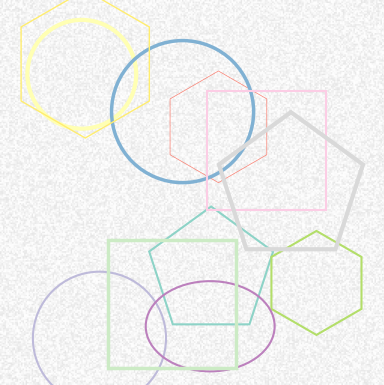[{"shape": "pentagon", "thickness": 1.5, "radius": 0.85, "center": [0.548, 0.294]}, {"shape": "circle", "thickness": 3, "radius": 0.71, "center": [0.212, 0.807]}, {"shape": "circle", "thickness": 1.5, "radius": 0.86, "center": [0.258, 0.121]}, {"shape": "hexagon", "thickness": 0.5, "radius": 0.73, "center": [0.567, 0.671]}, {"shape": "circle", "thickness": 2.5, "radius": 0.92, "center": [0.474, 0.71]}, {"shape": "hexagon", "thickness": 1.5, "radius": 0.68, "center": [0.822, 0.265]}, {"shape": "square", "thickness": 1.5, "radius": 0.77, "center": [0.691, 0.609]}, {"shape": "pentagon", "thickness": 3, "radius": 0.98, "center": [0.756, 0.512]}, {"shape": "oval", "thickness": 1.5, "radius": 0.84, "center": [0.546, 0.153]}, {"shape": "square", "thickness": 2.5, "radius": 0.83, "center": [0.447, 0.21]}, {"shape": "hexagon", "thickness": 1, "radius": 0.96, "center": [0.221, 0.834]}]